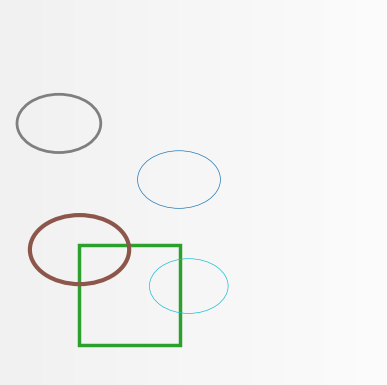[{"shape": "oval", "thickness": 0.5, "radius": 0.53, "center": [0.462, 0.534]}, {"shape": "square", "thickness": 2.5, "radius": 0.65, "center": [0.334, 0.233]}, {"shape": "oval", "thickness": 3, "radius": 0.64, "center": [0.205, 0.352]}, {"shape": "oval", "thickness": 2, "radius": 0.54, "center": [0.152, 0.679]}, {"shape": "oval", "thickness": 0.5, "radius": 0.51, "center": [0.487, 0.257]}]